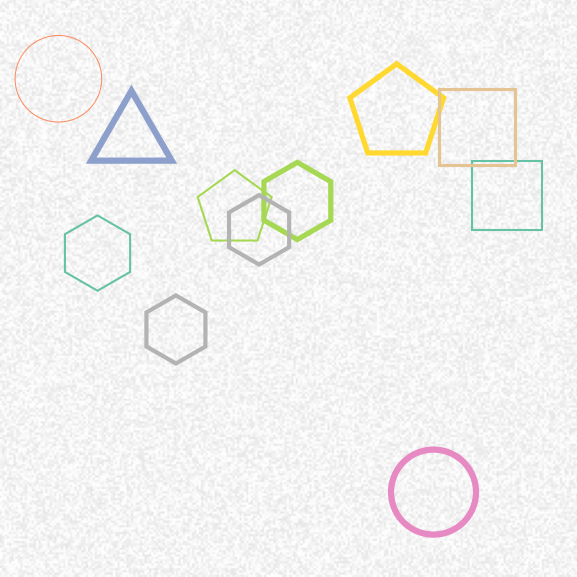[{"shape": "square", "thickness": 1, "radius": 0.3, "center": [0.878, 0.661]}, {"shape": "hexagon", "thickness": 1, "radius": 0.33, "center": [0.169, 0.561]}, {"shape": "circle", "thickness": 0.5, "radius": 0.37, "center": [0.101, 0.863]}, {"shape": "triangle", "thickness": 3, "radius": 0.4, "center": [0.228, 0.761]}, {"shape": "circle", "thickness": 3, "radius": 0.37, "center": [0.751, 0.147]}, {"shape": "hexagon", "thickness": 2.5, "radius": 0.33, "center": [0.515, 0.651]}, {"shape": "pentagon", "thickness": 1, "radius": 0.34, "center": [0.406, 0.637]}, {"shape": "pentagon", "thickness": 2.5, "radius": 0.43, "center": [0.687, 0.803]}, {"shape": "square", "thickness": 1.5, "radius": 0.33, "center": [0.826, 0.779]}, {"shape": "hexagon", "thickness": 2, "radius": 0.29, "center": [0.305, 0.429]}, {"shape": "hexagon", "thickness": 2, "radius": 0.3, "center": [0.449, 0.601]}]